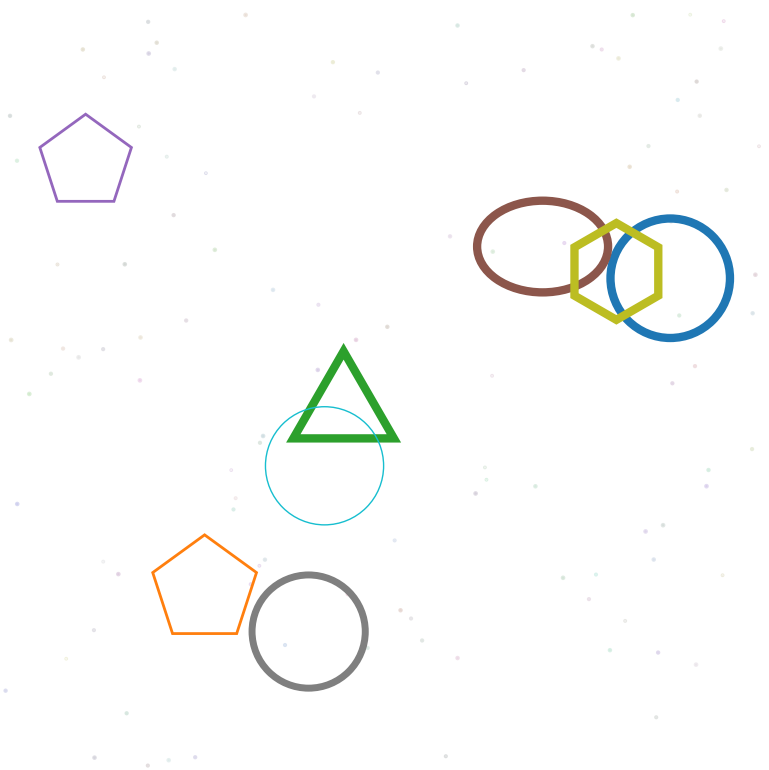[{"shape": "circle", "thickness": 3, "radius": 0.39, "center": [0.87, 0.639]}, {"shape": "pentagon", "thickness": 1, "radius": 0.35, "center": [0.266, 0.235]}, {"shape": "triangle", "thickness": 3, "radius": 0.38, "center": [0.446, 0.468]}, {"shape": "pentagon", "thickness": 1, "radius": 0.31, "center": [0.111, 0.789]}, {"shape": "oval", "thickness": 3, "radius": 0.43, "center": [0.705, 0.68]}, {"shape": "circle", "thickness": 2.5, "radius": 0.37, "center": [0.401, 0.18]}, {"shape": "hexagon", "thickness": 3, "radius": 0.31, "center": [0.801, 0.647]}, {"shape": "circle", "thickness": 0.5, "radius": 0.38, "center": [0.421, 0.395]}]